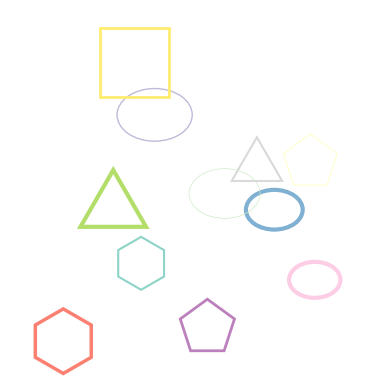[{"shape": "hexagon", "thickness": 1.5, "radius": 0.34, "center": [0.367, 0.316]}, {"shape": "pentagon", "thickness": 0.5, "radius": 0.37, "center": [0.806, 0.579]}, {"shape": "oval", "thickness": 1, "radius": 0.49, "center": [0.402, 0.702]}, {"shape": "hexagon", "thickness": 2.5, "radius": 0.42, "center": [0.164, 0.114]}, {"shape": "oval", "thickness": 3, "radius": 0.37, "center": [0.713, 0.455]}, {"shape": "triangle", "thickness": 3, "radius": 0.49, "center": [0.294, 0.46]}, {"shape": "oval", "thickness": 3, "radius": 0.33, "center": [0.818, 0.273]}, {"shape": "triangle", "thickness": 1.5, "radius": 0.38, "center": [0.667, 0.568]}, {"shape": "pentagon", "thickness": 2, "radius": 0.37, "center": [0.539, 0.149]}, {"shape": "oval", "thickness": 0.5, "radius": 0.46, "center": [0.583, 0.497]}, {"shape": "square", "thickness": 2, "radius": 0.45, "center": [0.349, 0.838]}]